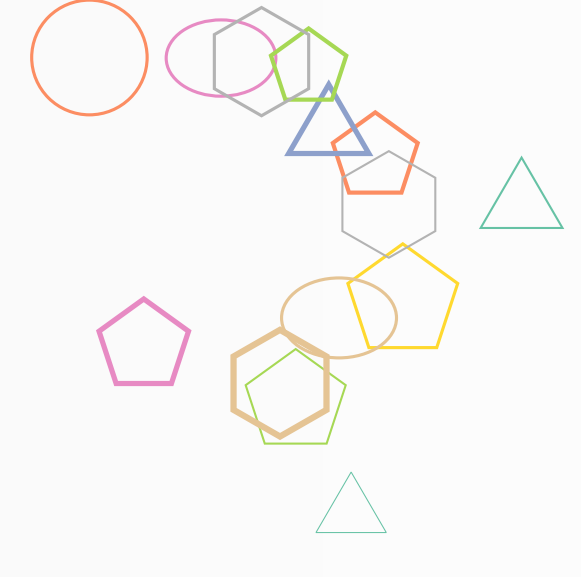[{"shape": "triangle", "thickness": 0.5, "radius": 0.35, "center": [0.604, 0.112]}, {"shape": "triangle", "thickness": 1, "radius": 0.41, "center": [0.897, 0.645]}, {"shape": "circle", "thickness": 1.5, "radius": 0.5, "center": [0.154, 0.9]}, {"shape": "pentagon", "thickness": 2, "radius": 0.38, "center": [0.646, 0.728]}, {"shape": "triangle", "thickness": 2.5, "radius": 0.4, "center": [0.566, 0.773]}, {"shape": "pentagon", "thickness": 2.5, "radius": 0.4, "center": [0.247, 0.401]}, {"shape": "oval", "thickness": 1.5, "radius": 0.47, "center": [0.38, 0.899]}, {"shape": "pentagon", "thickness": 1, "radius": 0.45, "center": [0.509, 0.304]}, {"shape": "pentagon", "thickness": 2, "radius": 0.34, "center": [0.531, 0.882]}, {"shape": "pentagon", "thickness": 1.5, "radius": 0.5, "center": [0.693, 0.478]}, {"shape": "hexagon", "thickness": 3, "radius": 0.46, "center": [0.482, 0.336]}, {"shape": "oval", "thickness": 1.5, "radius": 0.49, "center": [0.583, 0.449]}, {"shape": "hexagon", "thickness": 1, "radius": 0.46, "center": [0.669, 0.645]}, {"shape": "hexagon", "thickness": 1.5, "radius": 0.47, "center": [0.45, 0.892]}]